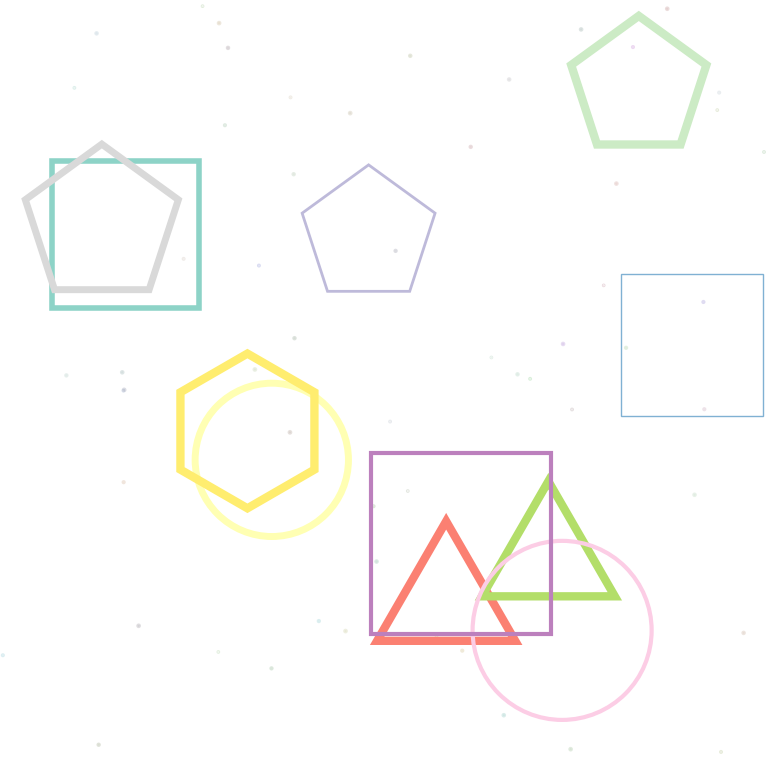[{"shape": "square", "thickness": 2, "radius": 0.48, "center": [0.163, 0.695]}, {"shape": "circle", "thickness": 2.5, "radius": 0.5, "center": [0.353, 0.403]}, {"shape": "pentagon", "thickness": 1, "radius": 0.45, "center": [0.479, 0.695]}, {"shape": "triangle", "thickness": 3, "radius": 0.52, "center": [0.579, 0.22]}, {"shape": "square", "thickness": 0.5, "radius": 0.46, "center": [0.899, 0.552]}, {"shape": "triangle", "thickness": 3, "radius": 0.5, "center": [0.712, 0.275]}, {"shape": "circle", "thickness": 1.5, "radius": 0.58, "center": [0.73, 0.181]}, {"shape": "pentagon", "thickness": 2.5, "radius": 0.52, "center": [0.132, 0.708]}, {"shape": "square", "thickness": 1.5, "radius": 0.59, "center": [0.599, 0.294]}, {"shape": "pentagon", "thickness": 3, "radius": 0.46, "center": [0.83, 0.887]}, {"shape": "hexagon", "thickness": 3, "radius": 0.5, "center": [0.321, 0.44]}]